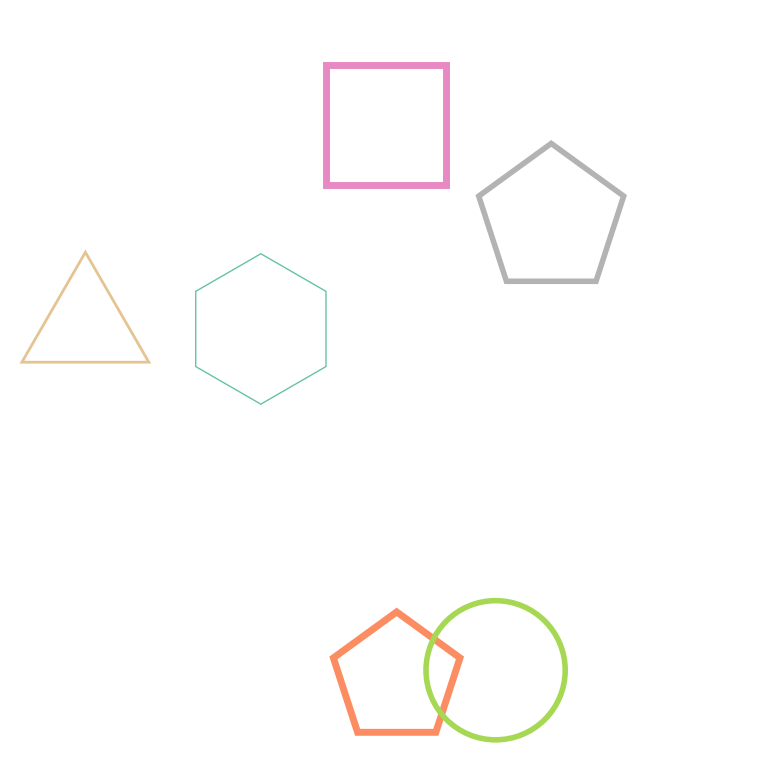[{"shape": "hexagon", "thickness": 0.5, "radius": 0.49, "center": [0.339, 0.573]}, {"shape": "pentagon", "thickness": 2.5, "radius": 0.43, "center": [0.515, 0.119]}, {"shape": "square", "thickness": 2.5, "radius": 0.39, "center": [0.501, 0.837]}, {"shape": "circle", "thickness": 2, "radius": 0.45, "center": [0.644, 0.13]}, {"shape": "triangle", "thickness": 1, "radius": 0.48, "center": [0.111, 0.577]}, {"shape": "pentagon", "thickness": 2, "radius": 0.49, "center": [0.716, 0.715]}]